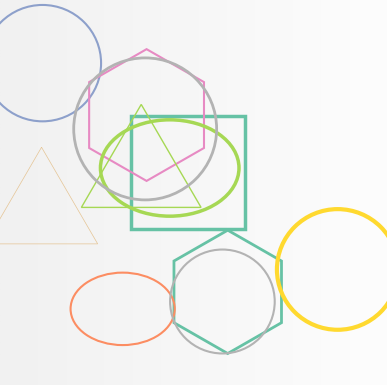[{"shape": "hexagon", "thickness": 2, "radius": 0.8, "center": [0.588, 0.242]}, {"shape": "square", "thickness": 2.5, "radius": 0.74, "center": [0.485, 0.551]}, {"shape": "oval", "thickness": 1.5, "radius": 0.67, "center": [0.317, 0.198]}, {"shape": "circle", "thickness": 1.5, "radius": 0.76, "center": [0.11, 0.836]}, {"shape": "hexagon", "thickness": 1.5, "radius": 0.86, "center": [0.378, 0.701]}, {"shape": "triangle", "thickness": 1, "radius": 0.89, "center": [0.364, 0.55]}, {"shape": "oval", "thickness": 2.5, "radius": 0.89, "center": [0.438, 0.564]}, {"shape": "circle", "thickness": 3, "radius": 0.78, "center": [0.871, 0.3]}, {"shape": "triangle", "thickness": 0.5, "radius": 0.84, "center": [0.107, 0.45]}, {"shape": "circle", "thickness": 1.5, "radius": 0.67, "center": [0.574, 0.217]}, {"shape": "circle", "thickness": 2, "radius": 0.92, "center": [0.375, 0.665]}]